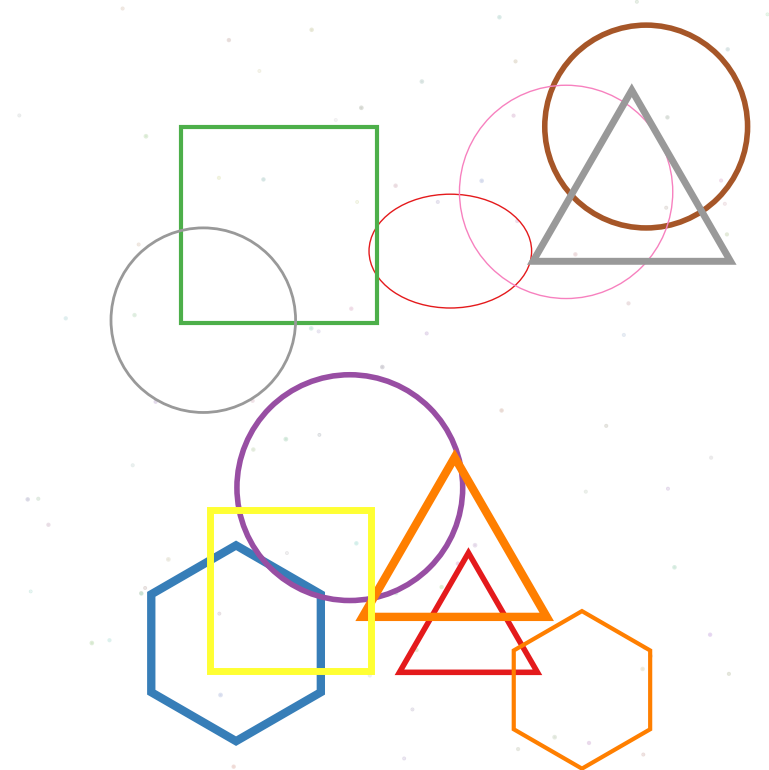[{"shape": "oval", "thickness": 0.5, "radius": 0.53, "center": [0.585, 0.674]}, {"shape": "triangle", "thickness": 2, "radius": 0.52, "center": [0.608, 0.179]}, {"shape": "hexagon", "thickness": 3, "radius": 0.64, "center": [0.307, 0.165]}, {"shape": "square", "thickness": 1.5, "radius": 0.64, "center": [0.363, 0.708]}, {"shape": "circle", "thickness": 2, "radius": 0.73, "center": [0.454, 0.367]}, {"shape": "hexagon", "thickness": 1.5, "radius": 0.51, "center": [0.756, 0.104]}, {"shape": "triangle", "thickness": 3, "radius": 0.69, "center": [0.59, 0.268]}, {"shape": "square", "thickness": 2.5, "radius": 0.52, "center": [0.378, 0.233]}, {"shape": "circle", "thickness": 2, "radius": 0.66, "center": [0.839, 0.836]}, {"shape": "circle", "thickness": 0.5, "radius": 0.69, "center": [0.735, 0.751]}, {"shape": "circle", "thickness": 1, "radius": 0.6, "center": [0.264, 0.584]}, {"shape": "triangle", "thickness": 2.5, "radius": 0.74, "center": [0.82, 0.735]}]